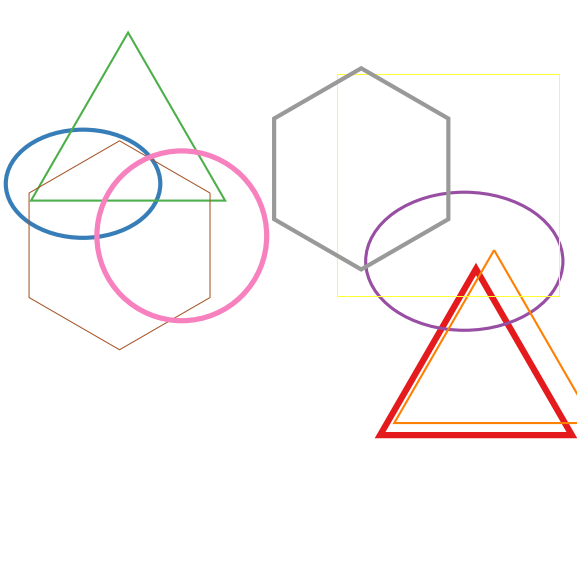[{"shape": "triangle", "thickness": 3, "radius": 0.96, "center": [0.824, 0.342]}, {"shape": "oval", "thickness": 2, "radius": 0.67, "center": [0.144, 0.681]}, {"shape": "triangle", "thickness": 1, "radius": 0.97, "center": [0.222, 0.749]}, {"shape": "oval", "thickness": 1.5, "radius": 0.85, "center": [0.804, 0.547]}, {"shape": "triangle", "thickness": 1, "radius": 1.0, "center": [0.856, 0.366]}, {"shape": "square", "thickness": 0.5, "radius": 0.96, "center": [0.776, 0.679]}, {"shape": "hexagon", "thickness": 0.5, "radius": 0.9, "center": [0.207, 0.574]}, {"shape": "circle", "thickness": 2.5, "radius": 0.74, "center": [0.315, 0.591]}, {"shape": "hexagon", "thickness": 2, "radius": 0.87, "center": [0.626, 0.707]}]